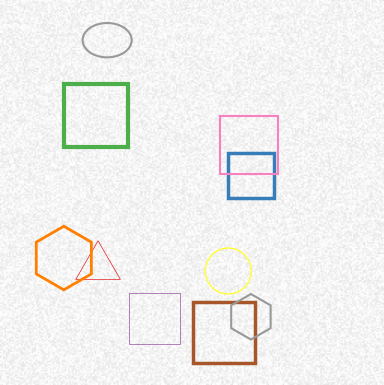[{"shape": "triangle", "thickness": 0.5, "radius": 0.33, "center": [0.255, 0.308]}, {"shape": "square", "thickness": 2.5, "radius": 0.3, "center": [0.652, 0.544]}, {"shape": "square", "thickness": 3, "radius": 0.41, "center": [0.249, 0.701]}, {"shape": "square", "thickness": 0.5, "radius": 0.33, "center": [0.401, 0.173]}, {"shape": "hexagon", "thickness": 2, "radius": 0.41, "center": [0.166, 0.33]}, {"shape": "circle", "thickness": 1, "radius": 0.3, "center": [0.593, 0.296]}, {"shape": "square", "thickness": 2.5, "radius": 0.4, "center": [0.582, 0.137]}, {"shape": "square", "thickness": 1.5, "radius": 0.38, "center": [0.646, 0.624]}, {"shape": "oval", "thickness": 1.5, "radius": 0.32, "center": [0.278, 0.896]}, {"shape": "hexagon", "thickness": 1.5, "radius": 0.3, "center": [0.652, 0.177]}]